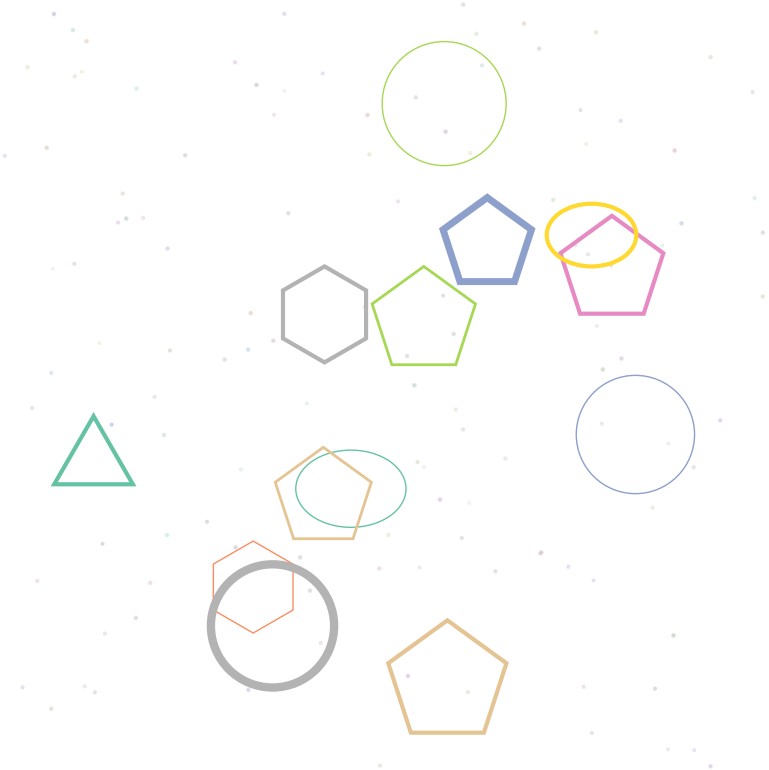[{"shape": "oval", "thickness": 0.5, "radius": 0.36, "center": [0.456, 0.365]}, {"shape": "triangle", "thickness": 1.5, "radius": 0.29, "center": [0.121, 0.401]}, {"shape": "hexagon", "thickness": 0.5, "radius": 0.3, "center": [0.329, 0.238]}, {"shape": "circle", "thickness": 0.5, "radius": 0.38, "center": [0.825, 0.436]}, {"shape": "pentagon", "thickness": 2.5, "radius": 0.3, "center": [0.633, 0.683]}, {"shape": "pentagon", "thickness": 1.5, "radius": 0.35, "center": [0.795, 0.649]}, {"shape": "pentagon", "thickness": 1, "radius": 0.35, "center": [0.55, 0.583]}, {"shape": "circle", "thickness": 0.5, "radius": 0.4, "center": [0.577, 0.865]}, {"shape": "oval", "thickness": 1.5, "radius": 0.29, "center": [0.768, 0.695]}, {"shape": "pentagon", "thickness": 1.5, "radius": 0.4, "center": [0.581, 0.114]}, {"shape": "pentagon", "thickness": 1, "radius": 0.33, "center": [0.42, 0.353]}, {"shape": "hexagon", "thickness": 1.5, "radius": 0.31, "center": [0.421, 0.592]}, {"shape": "circle", "thickness": 3, "radius": 0.4, "center": [0.354, 0.187]}]